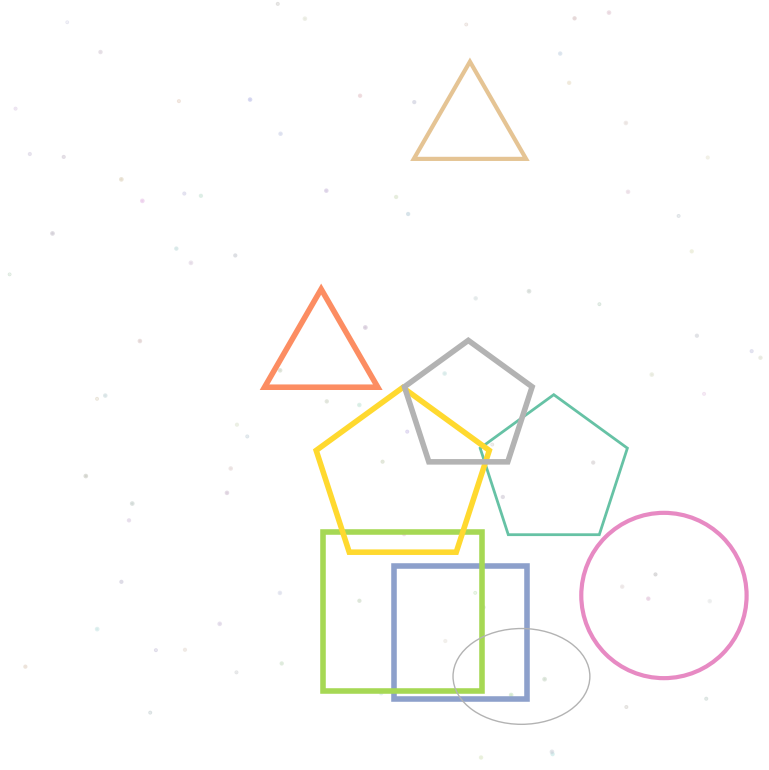[{"shape": "pentagon", "thickness": 1, "radius": 0.5, "center": [0.719, 0.387]}, {"shape": "triangle", "thickness": 2, "radius": 0.42, "center": [0.417, 0.54]}, {"shape": "square", "thickness": 2, "radius": 0.43, "center": [0.598, 0.178]}, {"shape": "circle", "thickness": 1.5, "radius": 0.54, "center": [0.862, 0.227]}, {"shape": "square", "thickness": 2, "radius": 0.52, "center": [0.523, 0.205]}, {"shape": "pentagon", "thickness": 2, "radius": 0.59, "center": [0.523, 0.379]}, {"shape": "triangle", "thickness": 1.5, "radius": 0.42, "center": [0.61, 0.836]}, {"shape": "pentagon", "thickness": 2, "radius": 0.44, "center": [0.608, 0.471]}, {"shape": "oval", "thickness": 0.5, "radius": 0.44, "center": [0.677, 0.122]}]